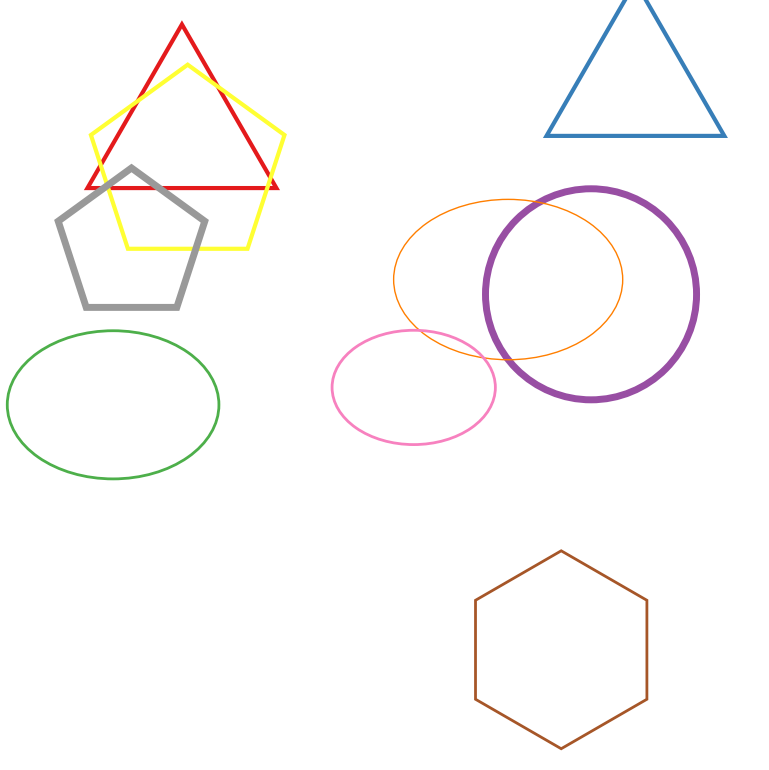[{"shape": "triangle", "thickness": 1.5, "radius": 0.71, "center": [0.236, 0.827]}, {"shape": "triangle", "thickness": 1.5, "radius": 0.67, "center": [0.825, 0.89]}, {"shape": "oval", "thickness": 1, "radius": 0.69, "center": [0.147, 0.474]}, {"shape": "circle", "thickness": 2.5, "radius": 0.69, "center": [0.768, 0.618]}, {"shape": "oval", "thickness": 0.5, "radius": 0.74, "center": [0.66, 0.637]}, {"shape": "pentagon", "thickness": 1.5, "radius": 0.66, "center": [0.244, 0.784]}, {"shape": "hexagon", "thickness": 1, "radius": 0.64, "center": [0.729, 0.156]}, {"shape": "oval", "thickness": 1, "radius": 0.53, "center": [0.537, 0.497]}, {"shape": "pentagon", "thickness": 2.5, "radius": 0.5, "center": [0.171, 0.682]}]